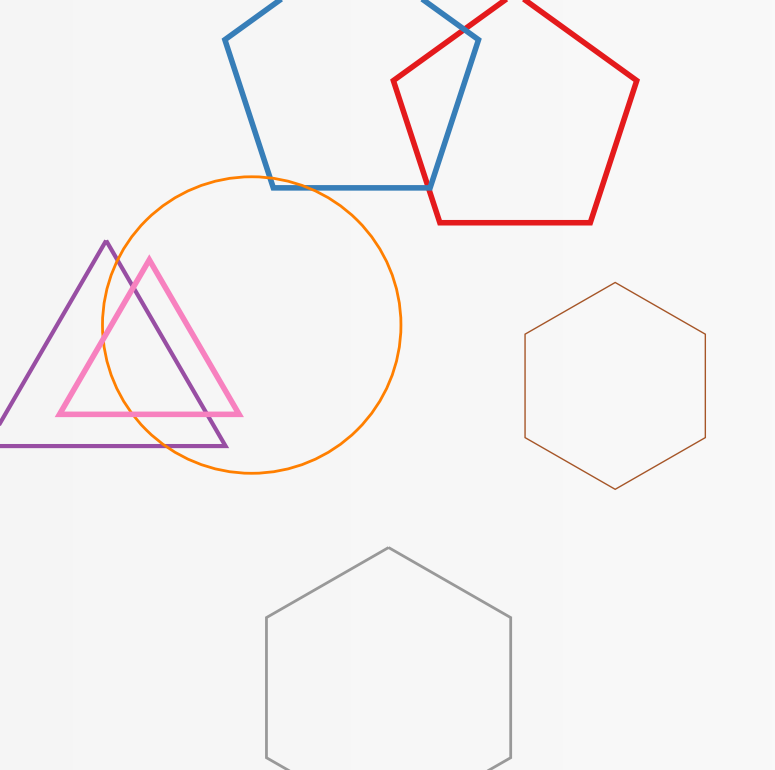[{"shape": "pentagon", "thickness": 2, "radius": 0.83, "center": [0.665, 0.844]}, {"shape": "pentagon", "thickness": 2, "radius": 0.86, "center": [0.454, 0.895]}, {"shape": "triangle", "thickness": 1.5, "radius": 0.89, "center": [0.137, 0.51]}, {"shape": "circle", "thickness": 1, "radius": 0.96, "center": [0.325, 0.578]}, {"shape": "hexagon", "thickness": 0.5, "radius": 0.67, "center": [0.794, 0.499]}, {"shape": "triangle", "thickness": 2, "radius": 0.67, "center": [0.193, 0.529]}, {"shape": "hexagon", "thickness": 1, "radius": 0.91, "center": [0.501, 0.107]}]